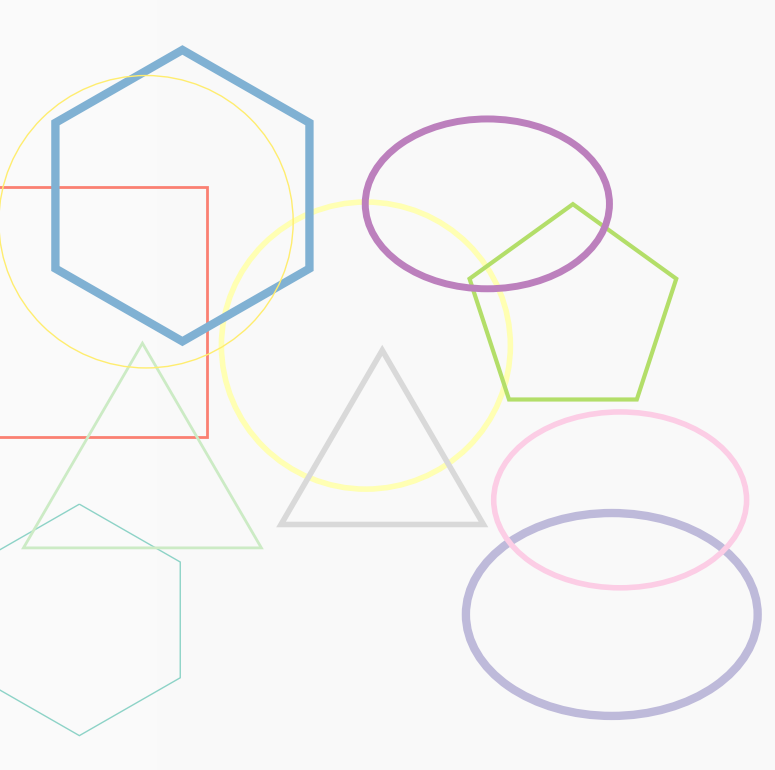[{"shape": "hexagon", "thickness": 0.5, "radius": 0.75, "center": [0.102, 0.195]}, {"shape": "circle", "thickness": 2, "radius": 0.93, "center": [0.472, 0.551]}, {"shape": "oval", "thickness": 3, "radius": 0.94, "center": [0.789, 0.202]}, {"shape": "square", "thickness": 1, "radius": 0.81, "center": [0.104, 0.595]}, {"shape": "hexagon", "thickness": 3, "radius": 0.95, "center": [0.235, 0.746]}, {"shape": "pentagon", "thickness": 1.5, "radius": 0.7, "center": [0.739, 0.595]}, {"shape": "oval", "thickness": 2, "radius": 0.82, "center": [0.8, 0.351]}, {"shape": "triangle", "thickness": 2, "radius": 0.75, "center": [0.493, 0.394]}, {"shape": "oval", "thickness": 2.5, "radius": 0.79, "center": [0.629, 0.735]}, {"shape": "triangle", "thickness": 1, "radius": 0.89, "center": [0.184, 0.377]}, {"shape": "circle", "thickness": 0.5, "radius": 0.95, "center": [0.188, 0.712]}]